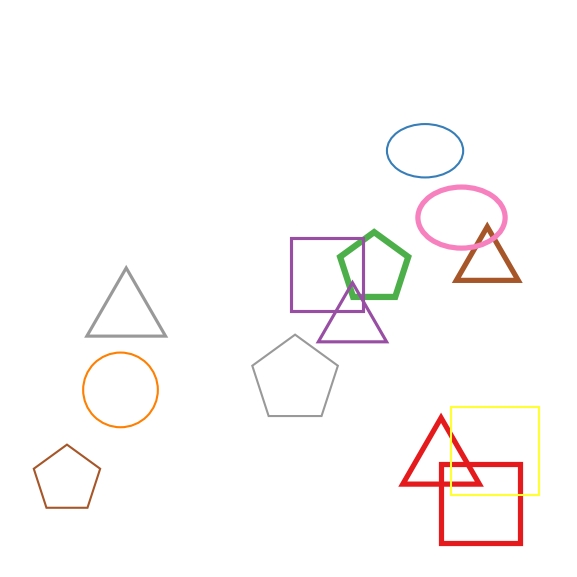[{"shape": "square", "thickness": 2.5, "radius": 0.34, "center": [0.831, 0.127]}, {"shape": "triangle", "thickness": 2.5, "radius": 0.38, "center": [0.764, 0.199]}, {"shape": "oval", "thickness": 1, "radius": 0.33, "center": [0.736, 0.738]}, {"shape": "pentagon", "thickness": 3, "radius": 0.31, "center": [0.648, 0.535]}, {"shape": "square", "thickness": 1.5, "radius": 0.31, "center": [0.566, 0.524]}, {"shape": "triangle", "thickness": 1.5, "radius": 0.34, "center": [0.61, 0.441]}, {"shape": "circle", "thickness": 1, "radius": 0.32, "center": [0.209, 0.324]}, {"shape": "square", "thickness": 1, "radius": 0.38, "center": [0.857, 0.218]}, {"shape": "pentagon", "thickness": 1, "radius": 0.3, "center": [0.116, 0.169]}, {"shape": "triangle", "thickness": 2.5, "radius": 0.31, "center": [0.844, 0.545]}, {"shape": "oval", "thickness": 2.5, "radius": 0.38, "center": [0.799, 0.622]}, {"shape": "pentagon", "thickness": 1, "radius": 0.39, "center": [0.511, 0.342]}, {"shape": "triangle", "thickness": 1.5, "radius": 0.39, "center": [0.219, 0.456]}]